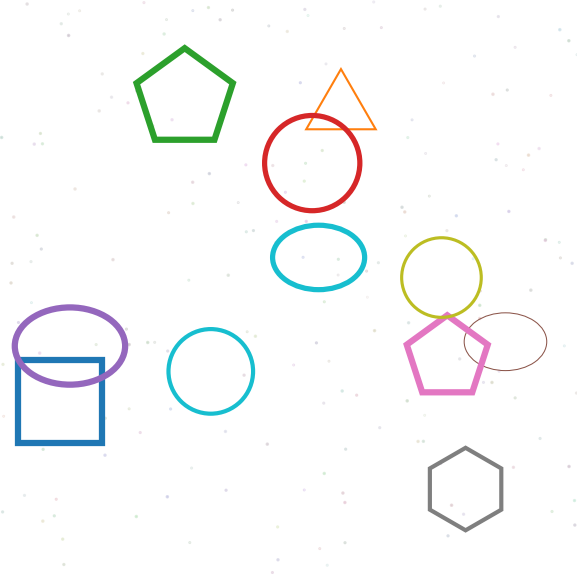[{"shape": "square", "thickness": 3, "radius": 0.36, "center": [0.104, 0.304]}, {"shape": "triangle", "thickness": 1, "radius": 0.35, "center": [0.59, 0.81]}, {"shape": "pentagon", "thickness": 3, "radius": 0.44, "center": [0.32, 0.828]}, {"shape": "circle", "thickness": 2.5, "radius": 0.41, "center": [0.541, 0.717]}, {"shape": "oval", "thickness": 3, "radius": 0.48, "center": [0.121, 0.4]}, {"shape": "oval", "thickness": 0.5, "radius": 0.36, "center": [0.875, 0.407]}, {"shape": "pentagon", "thickness": 3, "radius": 0.37, "center": [0.774, 0.379]}, {"shape": "hexagon", "thickness": 2, "radius": 0.36, "center": [0.806, 0.152]}, {"shape": "circle", "thickness": 1.5, "radius": 0.34, "center": [0.764, 0.519]}, {"shape": "circle", "thickness": 2, "radius": 0.37, "center": [0.365, 0.356]}, {"shape": "oval", "thickness": 2.5, "radius": 0.4, "center": [0.552, 0.553]}]